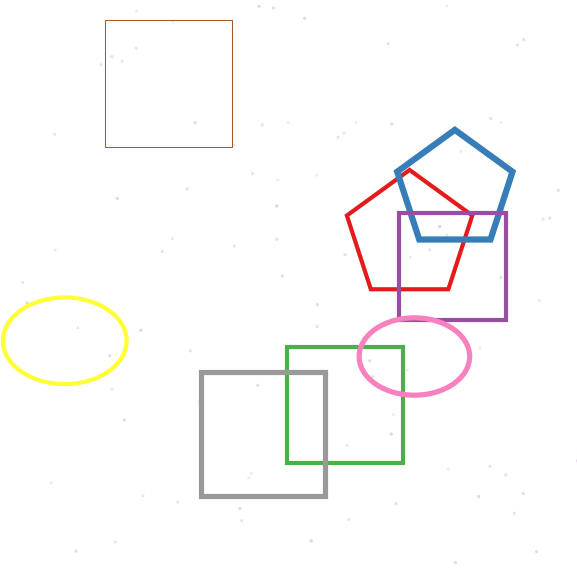[{"shape": "pentagon", "thickness": 2, "radius": 0.57, "center": [0.709, 0.591]}, {"shape": "pentagon", "thickness": 3, "radius": 0.52, "center": [0.788, 0.669]}, {"shape": "square", "thickness": 2, "radius": 0.5, "center": [0.597, 0.298]}, {"shape": "square", "thickness": 2, "radius": 0.46, "center": [0.783, 0.538]}, {"shape": "oval", "thickness": 2, "radius": 0.54, "center": [0.112, 0.409]}, {"shape": "square", "thickness": 0.5, "radius": 0.55, "center": [0.292, 0.855]}, {"shape": "oval", "thickness": 2.5, "radius": 0.48, "center": [0.718, 0.382]}, {"shape": "square", "thickness": 2.5, "radius": 0.54, "center": [0.456, 0.248]}]